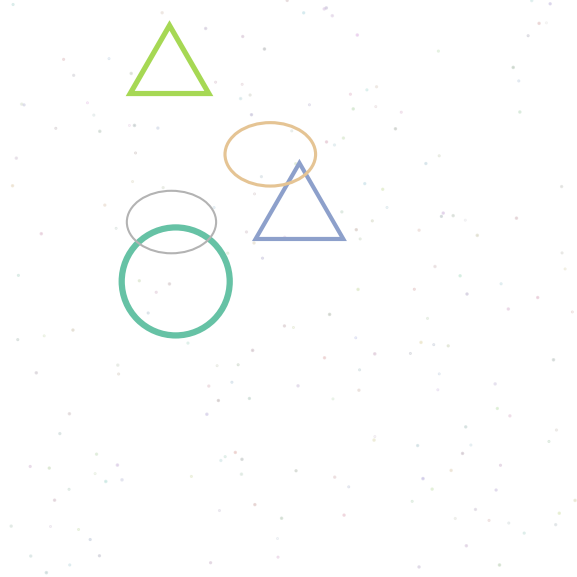[{"shape": "circle", "thickness": 3, "radius": 0.47, "center": [0.304, 0.512]}, {"shape": "triangle", "thickness": 2, "radius": 0.44, "center": [0.518, 0.629]}, {"shape": "triangle", "thickness": 2.5, "radius": 0.39, "center": [0.294, 0.877]}, {"shape": "oval", "thickness": 1.5, "radius": 0.39, "center": [0.468, 0.732]}, {"shape": "oval", "thickness": 1, "radius": 0.39, "center": [0.297, 0.615]}]